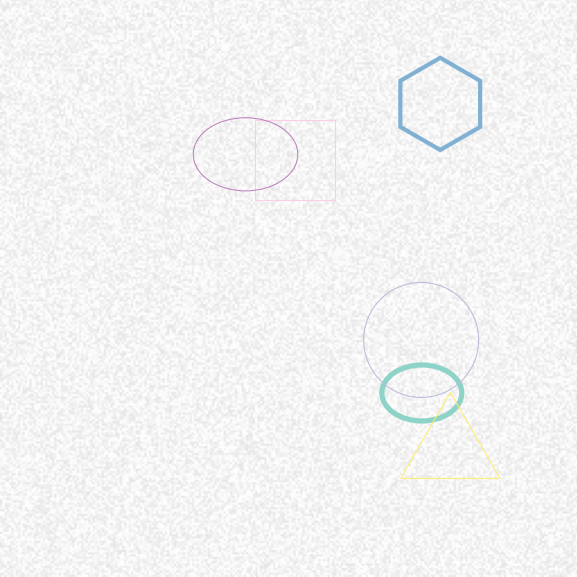[{"shape": "oval", "thickness": 2.5, "radius": 0.35, "center": [0.73, 0.319]}, {"shape": "circle", "thickness": 0.5, "radius": 0.5, "center": [0.729, 0.411]}, {"shape": "hexagon", "thickness": 2, "radius": 0.4, "center": [0.762, 0.819]}, {"shape": "square", "thickness": 0.5, "radius": 0.35, "center": [0.511, 0.723]}, {"shape": "oval", "thickness": 0.5, "radius": 0.45, "center": [0.425, 0.732]}, {"shape": "triangle", "thickness": 0.5, "radius": 0.5, "center": [0.78, 0.22]}]